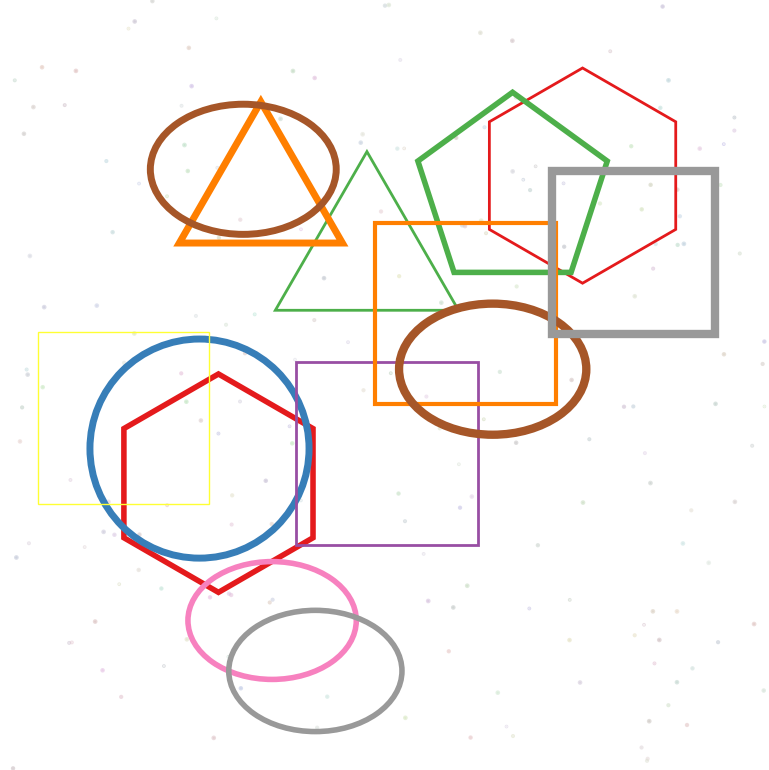[{"shape": "hexagon", "thickness": 1, "radius": 0.7, "center": [0.757, 0.772]}, {"shape": "hexagon", "thickness": 2, "radius": 0.71, "center": [0.284, 0.373]}, {"shape": "circle", "thickness": 2.5, "radius": 0.71, "center": [0.259, 0.417]}, {"shape": "triangle", "thickness": 1, "radius": 0.69, "center": [0.477, 0.666]}, {"shape": "pentagon", "thickness": 2, "radius": 0.65, "center": [0.666, 0.751]}, {"shape": "square", "thickness": 1, "radius": 0.59, "center": [0.503, 0.411]}, {"shape": "triangle", "thickness": 2.5, "radius": 0.61, "center": [0.339, 0.746]}, {"shape": "square", "thickness": 1.5, "radius": 0.59, "center": [0.605, 0.593]}, {"shape": "square", "thickness": 0.5, "radius": 0.56, "center": [0.16, 0.457]}, {"shape": "oval", "thickness": 2.5, "radius": 0.6, "center": [0.316, 0.78]}, {"shape": "oval", "thickness": 3, "radius": 0.61, "center": [0.64, 0.521]}, {"shape": "oval", "thickness": 2, "radius": 0.55, "center": [0.353, 0.194]}, {"shape": "oval", "thickness": 2, "radius": 0.56, "center": [0.41, 0.129]}, {"shape": "square", "thickness": 3, "radius": 0.53, "center": [0.823, 0.672]}]